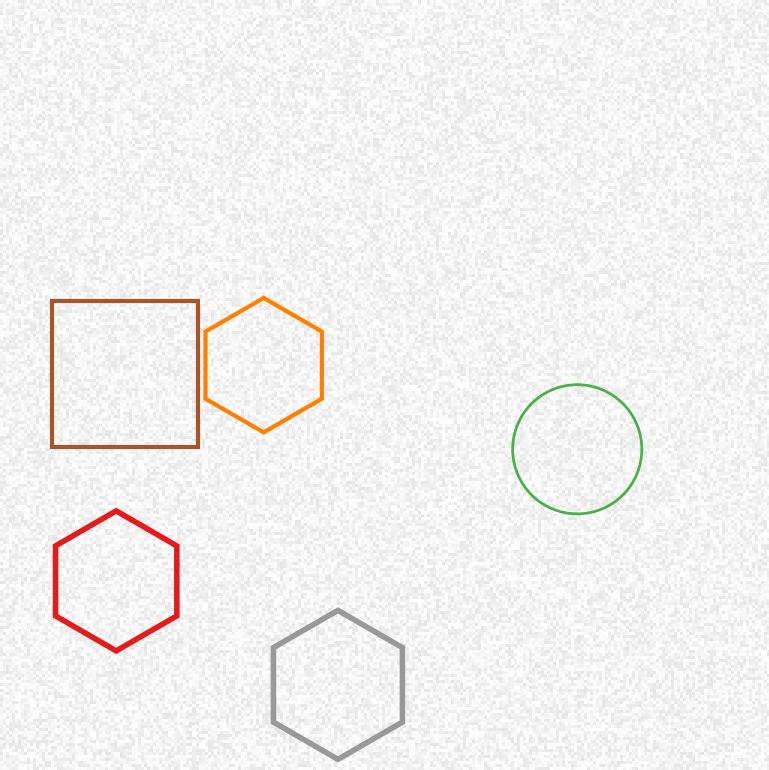[{"shape": "hexagon", "thickness": 2, "radius": 0.45, "center": [0.151, 0.246]}, {"shape": "circle", "thickness": 1, "radius": 0.42, "center": [0.75, 0.417]}, {"shape": "hexagon", "thickness": 1.5, "radius": 0.44, "center": [0.342, 0.526]}, {"shape": "square", "thickness": 1.5, "radius": 0.47, "center": [0.163, 0.514]}, {"shape": "hexagon", "thickness": 2, "radius": 0.48, "center": [0.439, 0.111]}]